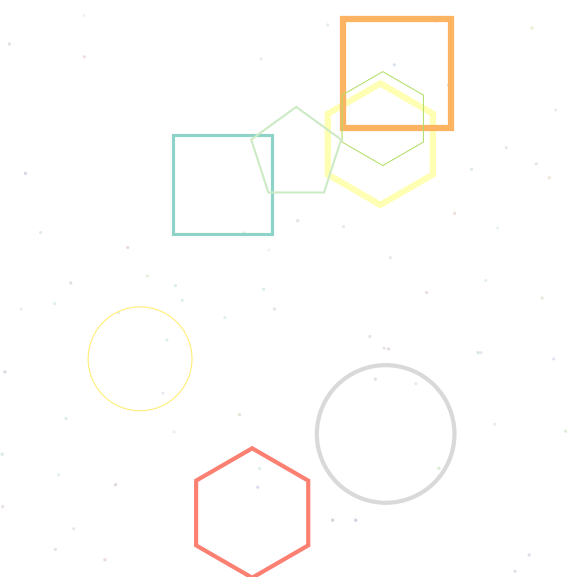[{"shape": "square", "thickness": 1.5, "radius": 0.43, "center": [0.385, 0.68]}, {"shape": "hexagon", "thickness": 3, "radius": 0.53, "center": [0.659, 0.75]}, {"shape": "hexagon", "thickness": 2, "radius": 0.56, "center": [0.437, 0.111]}, {"shape": "square", "thickness": 3, "radius": 0.47, "center": [0.687, 0.872]}, {"shape": "hexagon", "thickness": 0.5, "radius": 0.41, "center": [0.663, 0.794]}, {"shape": "circle", "thickness": 2, "radius": 0.6, "center": [0.668, 0.248]}, {"shape": "pentagon", "thickness": 1, "radius": 0.41, "center": [0.513, 0.732]}, {"shape": "circle", "thickness": 0.5, "radius": 0.45, "center": [0.243, 0.378]}]